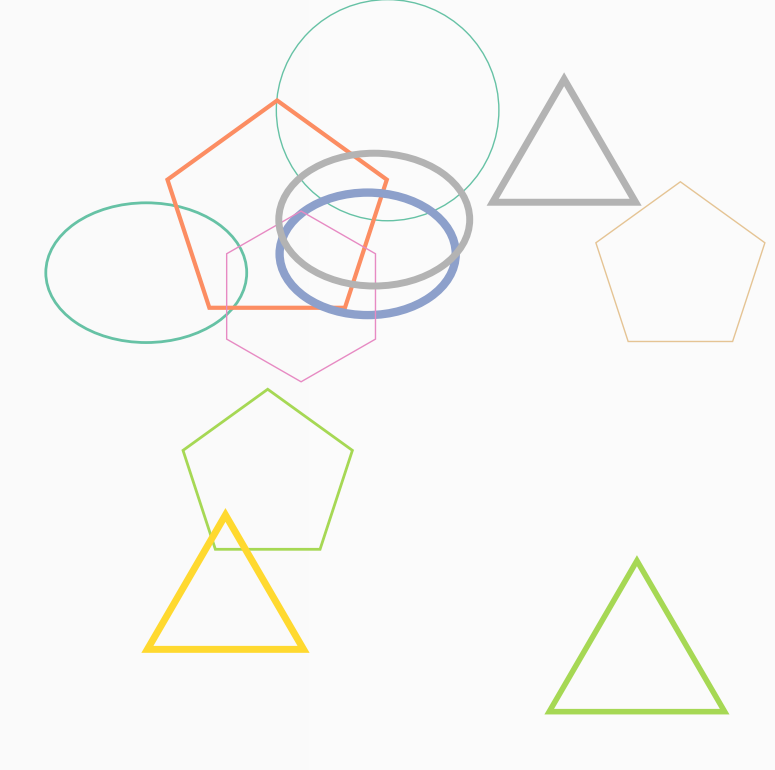[{"shape": "oval", "thickness": 1, "radius": 0.65, "center": [0.189, 0.646]}, {"shape": "circle", "thickness": 0.5, "radius": 0.72, "center": [0.5, 0.857]}, {"shape": "pentagon", "thickness": 1.5, "radius": 0.74, "center": [0.358, 0.721]}, {"shape": "oval", "thickness": 3, "radius": 0.57, "center": [0.474, 0.67]}, {"shape": "hexagon", "thickness": 0.5, "radius": 0.55, "center": [0.388, 0.615]}, {"shape": "pentagon", "thickness": 1, "radius": 0.57, "center": [0.345, 0.38]}, {"shape": "triangle", "thickness": 2, "radius": 0.65, "center": [0.822, 0.141]}, {"shape": "triangle", "thickness": 2.5, "radius": 0.58, "center": [0.291, 0.215]}, {"shape": "pentagon", "thickness": 0.5, "radius": 0.57, "center": [0.878, 0.649]}, {"shape": "oval", "thickness": 2.5, "radius": 0.62, "center": [0.483, 0.715]}, {"shape": "triangle", "thickness": 2.5, "radius": 0.53, "center": [0.728, 0.791]}]